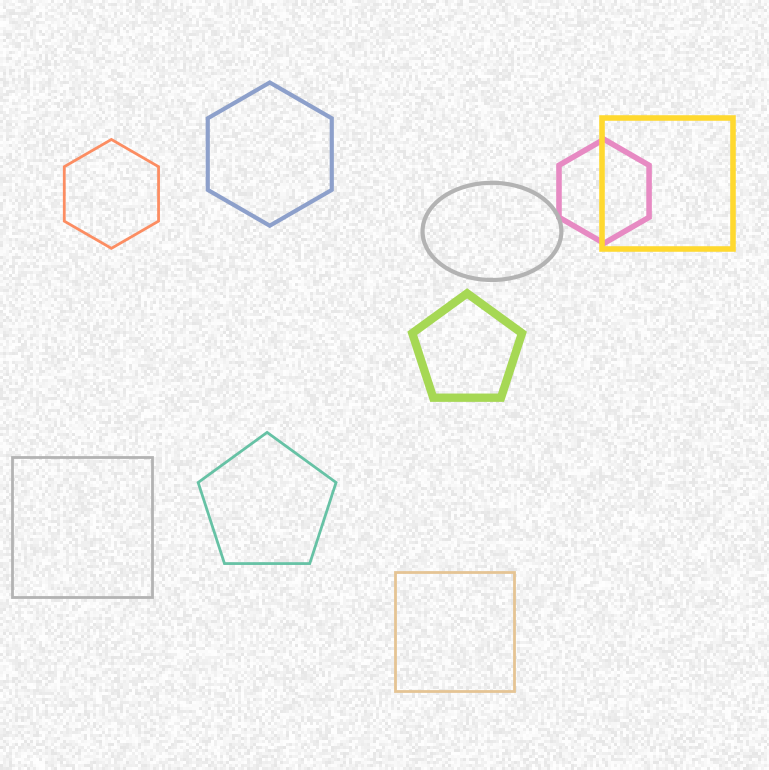[{"shape": "pentagon", "thickness": 1, "radius": 0.47, "center": [0.347, 0.344]}, {"shape": "hexagon", "thickness": 1, "radius": 0.35, "center": [0.145, 0.748]}, {"shape": "hexagon", "thickness": 1.5, "radius": 0.46, "center": [0.35, 0.8]}, {"shape": "hexagon", "thickness": 2, "radius": 0.34, "center": [0.784, 0.752]}, {"shape": "pentagon", "thickness": 3, "radius": 0.37, "center": [0.607, 0.544]}, {"shape": "square", "thickness": 2, "radius": 0.43, "center": [0.867, 0.762]}, {"shape": "square", "thickness": 1, "radius": 0.39, "center": [0.591, 0.18]}, {"shape": "square", "thickness": 1, "radius": 0.45, "center": [0.107, 0.315]}, {"shape": "oval", "thickness": 1.5, "radius": 0.45, "center": [0.639, 0.699]}]